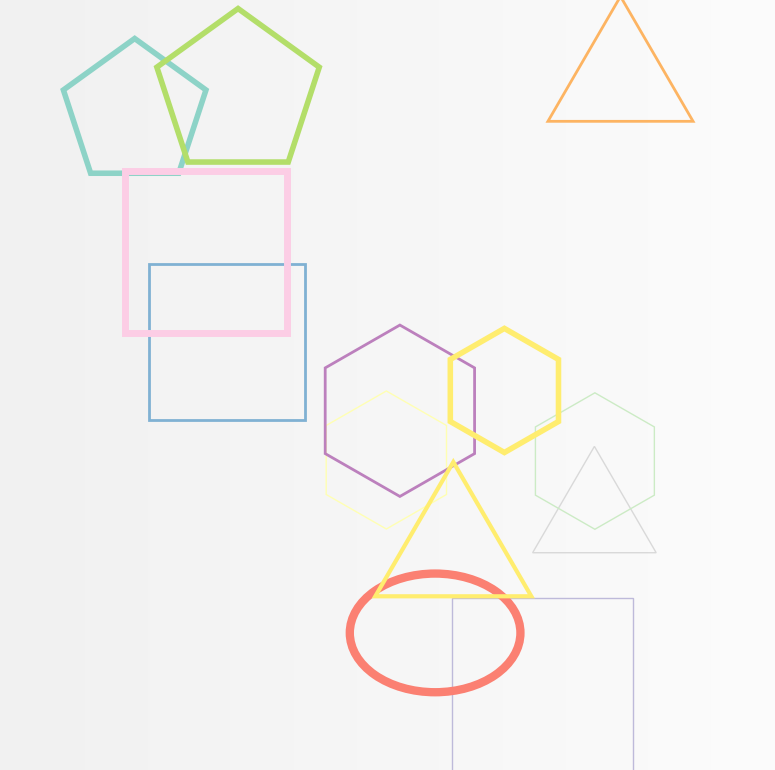[{"shape": "pentagon", "thickness": 2, "radius": 0.48, "center": [0.174, 0.853]}, {"shape": "hexagon", "thickness": 0.5, "radius": 0.45, "center": [0.499, 0.403]}, {"shape": "square", "thickness": 0.5, "radius": 0.58, "center": [0.699, 0.107]}, {"shape": "oval", "thickness": 3, "radius": 0.55, "center": [0.561, 0.178]}, {"shape": "square", "thickness": 1, "radius": 0.5, "center": [0.293, 0.556]}, {"shape": "triangle", "thickness": 1, "radius": 0.54, "center": [0.801, 0.897]}, {"shape": "pentagon", "thickness": 2, "radius": 0.55, "center": [0.307, 0.879]}, {"shape": "square", "thickness": 2.5, "radius": 0.52, "center": [0.266, 0.673]}, {"shape": "triangle", "thickness": 0.5, "radius": 0.46, "center": [0.767, 0.328]}, {"shape": "hexagon", "thickness": 1, "radius": 0.56, "center": [0.516, 0.467]}, {"shape": "hexagon", "thickness": 0.5, "radius": 0.44, "center": [0.768, 0.401]}, {"shape": "hexagon", "thickness": 2, "radius": 0.4, "center": [0.651, 0.493]}, {"shape": "triangle", "thickness": 1.5, "radius": 0.58, "center": [0.585, 0.284]}]